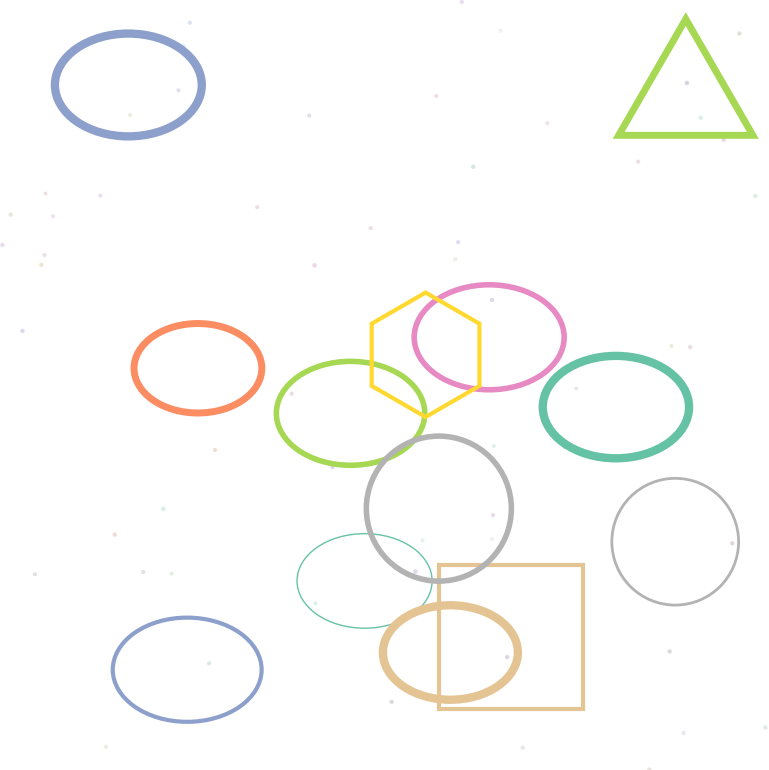[{"shape": "oval", "thickness": 3, "radius": 0.47, "center": [0.8, 0.471]}, {"shape": "oval", "thickness": 0.5, "radius": 0.44, "center": [0.473, 0.246]}, {"shape": "oval", "thickness": 2.5, "radius": 0.41, "center": [0.257, 0.522]}, {"shape": "oval", "thickness": 1.5, "radius": 0.48, "center": [0.243, 0.13]}, {"shape": "oval", "thickness": 3, "radius": 0.48, "center": [0.167, 0.89]}, {"shape": "oval", "thickness": 2, "radius": 0.49, "center": [0.635, 0.562]}, {"shape": "oval", "thickness": 2, "radius": 0.48, "center": [0.455, 0.463]}, {"shape": "triangle", "thickness": 2.5, "radius": 0.5, "center": [0.891, 0.875]}, {"shape": "hexagon", "thickness": 1.5, "radius": 0.4, "center": [0.553, 0.539]}, {"shape": "oval", "thickness": 3, "radius": 0.44, "center": [0.585, 0.153]}, {"shape": "square", "thickness": 1.5, "radius": 0.47, "center": [0.663, 0.172]}, {"shape": "circle", "thickness": 2, "radius": 0.47, "center": [0.57, 0.339]}, {"shape": "circle", "thickness": 1, "radius": 0.41, "center": [0.877, 0.296]}]